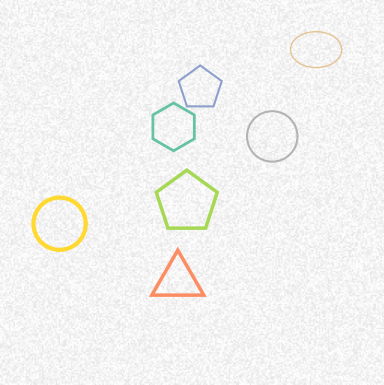[{"shape": "hexagon", "thickness": 2, "radius": 0.31, "center": [0.451, 0.67]}, {"shape": "triangle", "thickness": 2.5, "radius": 0.39, "center": [0.462, 0.272]}, {"shape": "pentagon", "thickness": 1.5, "radius": 0.29, "center": [0.52, 0.771]}, {"shape": "pentagon", "thickness": 2.5, "radius": 0.42, "center": [0.485, 0.475]}, {"shape": "circle", "thickness": 3, "radius": 0.34, "center": [0.155, 0.419]}, {"shape": "oval", "thickness": 1, "radius": 0.33, "center": [0.821, 0.871]}, {"shape": "circle", "thickness": 1.5, "radius": 0.33, "center": [0.707, 0.646]}]